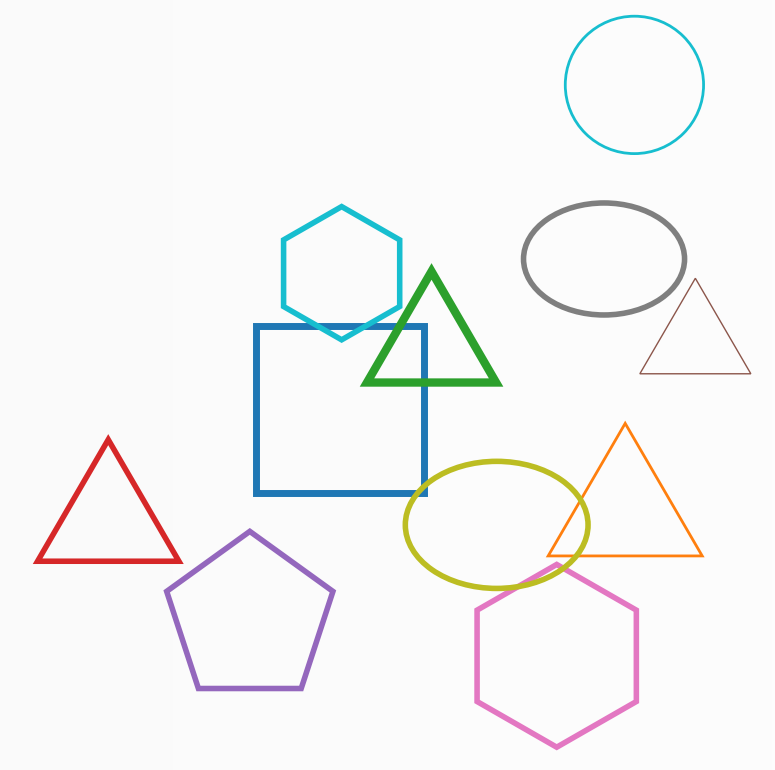[{"shape": "square", "thickness": 2.5, "radius": 0.54, "center": [0.438, 0.468]}, {"shape": "triangle", "thickness": 1, "radius": 0.57, "center": [0.807, 0.335]}, {"shape": "triangle", "thickness": 3, "radius": 0.48, "center": [0.557, 0.551]}, {"shape": "triangle", "thickness": 2, "radius": 0.53, "center": [0.14, 0.324]}, {"shape": "pentagon", "thickness": 2, "radius": 0.56, "center": [0.322, 0.197]}, {"shape": "triangle", "thickness": 0.5, "radius": 0.41, "center": [0.897, 0.556]}, {"shape": "hexagon", "thickness": 2, "radius": 0.59, "center": [0.718, 0.148]}, {"shape": "oval", "thickness": 2, "radius": 0.52, "center": [0.779, 0.664]}, {"shape": "oval", "thickness": 2, "radius": 0.59, "center": [0.641, 0.318]}, {"shape": "hexagon", "thickness": 2, "radius": 0.43, "center": [0.441, 0.645]}, {"shape": "circle", "thickness": 1, "radius": 0.45, "center": [0.819, 0.89]}]